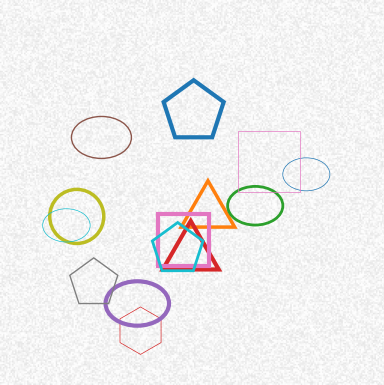[{"shape": "pentagon", "thickness": 3, "radius": 0.41, "center": [0.503, 0.71]}, {"shape": "oval", "thickness": 0.5, "radius": 0.31, "center": [0.796, 0.547]}, {"shape": "triangle", "thickness": 2.5, "radius": 0.4, "center": [0.54, 0.45]}, {"shape": "oval", "thickness": 2, "radius": 0.36, "center": [0.663, 0.466]}, {"shape": "hexagon", "thickness": 0.5, "radius": 0.31, "center": [0.365, 0.141]}, {"shape": "triangle", "thickness": 3, "radius": 0.42, "center": [0.495, 0.342]}, {"shape": "oval", "thickness": 3, "radius": 0.41, "center": [0.357, 0.212]}, {"shape": "oval", "thickness": 1, "radius": 0.39, "center": [0.263, 0.643]}, {"shape": "square", "thickness": 3, "radius": 0.34, "center": [0.477, 0.376]}, {"shape": "square", "thickness": 0.5, "radius": 0.4, "center": [0.699, 0.58]}, {"shape": "pentagon", "thickness": 1, "radius": 0.33, "center": [0.244, 0.265]}, {"shape": "circle", "thickness": 2.5, "radius": 0.35, "center": [0.199, 0.438]}, {"shape": "pentagon", "thickness": 2, "radius": 0.35, "center": [0.462, 0.353]}, {"shape": "oval", "thickness": 0.5, "radius": 0.31, "center": [0.172, 0.415]}]